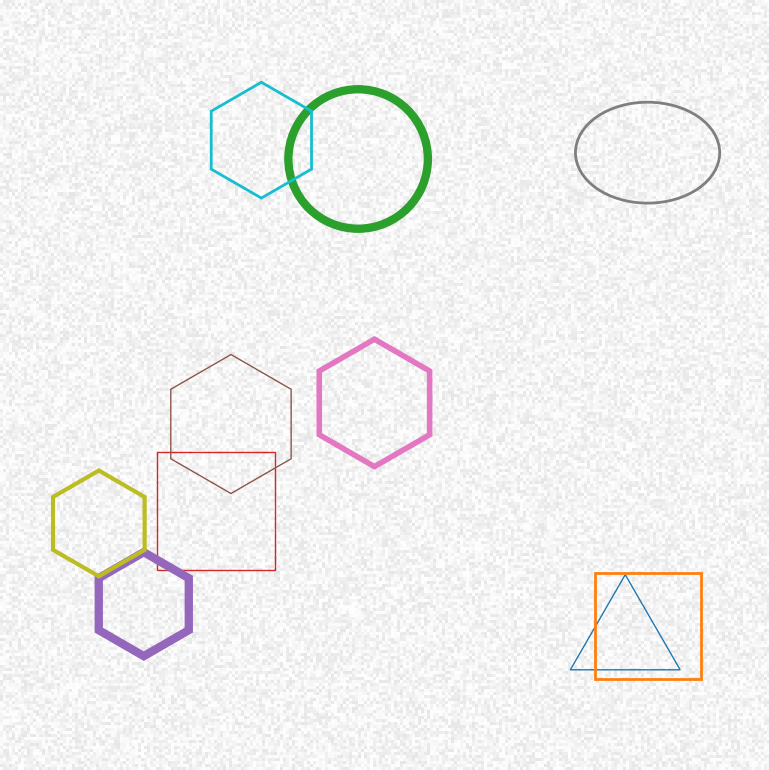[{"shape": "triangle", "thickness": 0.5, "radius": 0.41, "center": [0.812, 0.171]}, {"shape": "square", "thickness": 1, "radius": 0.34, "center": [0.841, 0.187]}, {"shape": "circle", "thickness": 3, "radius": 0.45, "center": [0.465, 0.794]}, {"shape": "square", "thickness": 0.5, "radius": 0.38, "center": [0.28, 0.336]}, {"shape": "hexagon", "thickness": 3, "radius": 0.34, "center": [0.187, 0.215]}, {"shape": "hexagon", "thickness": 0.5, "radius": 0.45, "center": [0.3, 0.449]}, {"shape": "hexagon", "thickness": 2, "radius": 0.41, "center": [0.486, 0.477]}, {"shape": "oval", "thickness": 1, "radius": 0.47, "center": [0.841, 0.802]}, {"shape": "hexagon", "thickness": 1.5, "radius": 0.34, "center": [0.128, 0.32]}, {"shape": "hexagon", "thickness": 1, "radius": 0.38, "center": [0.339, 0.818]}]